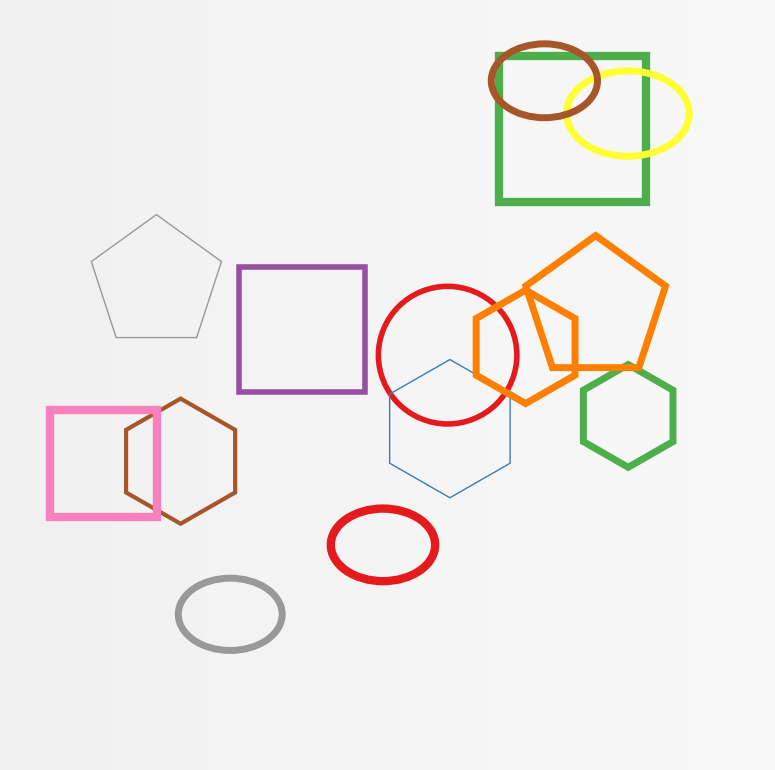[{"shape": "oval", "thickness": 3, "radius": 0.34, "center": [0.494, 0.292]}, {"shape": "circle", "thickness": 2, "radius": 0.45, "center": [0.578, 0.539]}, {"shape": "hexagon", "thickness": 0.5, "radius": 0.45, "center": [0.58, 0.443]}, {"shape": "square", "thickness": 3, "radius": 0.47, "center": [0.738, 0.833]}, {"shape": "hexagon", "thickness": 2.5, "radius": 0.33, "center": [0.811, 0.46]}, {"shape": "square", "thickness": 2, "radius": 0.41, "center": [0.39, 0.572]}, {"shape": "pentagon", "thickness": 2.5, "radius": 0.47, "center": [0.769, 0.599]}, {"shape": "hexagon", "thickness": 2.5, "radius": 0.37, "center": [0.678, 0.55]}, {"shape": "oval", "thickness": 2.5, "radius": 0.4, "center": [0.81, 0.853]}, {"shape": "oval", "thickness": 2.5, "radius": 0.34, "center": [0.702, 0.895]}, {"shape": "hexagon", "thickness": 1.5, "radius": 0.41, "center": [0.233, 0.401]}, {"shape": "square", "thickness": 3, "radius": 0.35, "center": [0.134, 0.398]}, {"shape": "oval", "thickness": 2.5, "radius": 0.34, "center": [0.297, 0.202]}, {"shape": "pentagon", "thickness": 0.5, "radius": 0.44, "center": [0.202, 0.633]}]